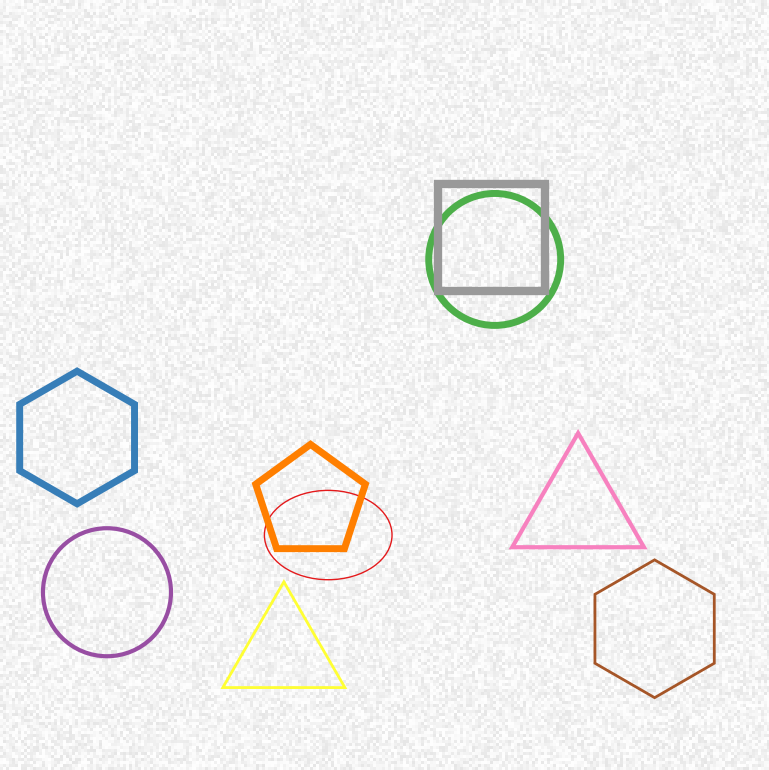[{"shape": "oval", "thickness": 0.5, "radius": 0.41, "center": [0.426, 0.305]}, {"shape": "hexagon", "thickness": 2.5, "radius": 0.43, "center": [0.1, 0.432]}, {"shape": "circle", "thickness": 2.5, "radius": 0.43, "center": [0.642, 0.663]}, {"shape": "circle", "thickness": 1.5, "radius": 0.42, "center": [0.139, 0.231]}, {"shape": "pentagon", "thickness": 2.5, "radius": 0.37, "center": [0.403, 0.348]}, {"shape": "triangle", "thickness": 1, "radius": 0.46, "center": [0.369, 0.153]}, {"shape": "hexagon", "thickness": 1, "radius": 0.45, "center": [0.85, 0.183]}, {"shape": "triangle", "thickness": 1.5, "radius": 0.49, "center": [0.751, 0.339]}, {"shape": "square", "thickness": 3, "radius": 0.35, "center": [0.638, 0.692]}]